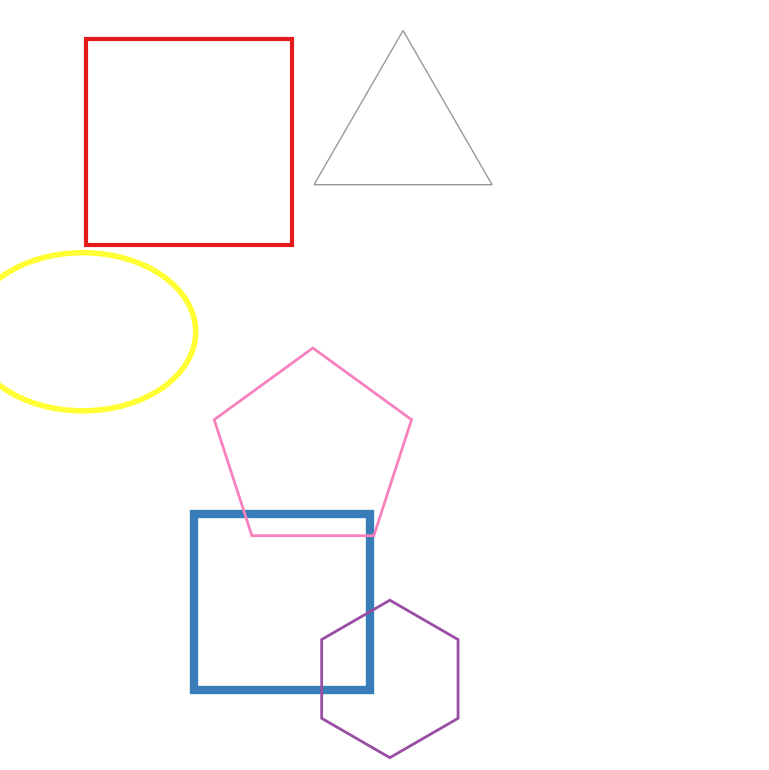[{"shape": "square", "thickness": 1.5, "radius": 0.67, "center": [0.246, 0.815]}, {"shape": "square", "thickness": 3, "radius": 0.57, "center": [0.366, 0.218]}, {"shape": "hexagon", "thickness": 1, "radius": 0.51, "center": [0.506, 0.118]}, {"shape": "oval", "thickness": 2, "radius": 0.73, "center": [0.107, 0.569]}, {"shape": "pentagon", "thickness": 1, "radius": 0.67, "center": [0.406, 0.413]}, {"shape": "triangle", "thickness": 0.5, "radius": 0.67, "center": [0.523, 0.827]}]